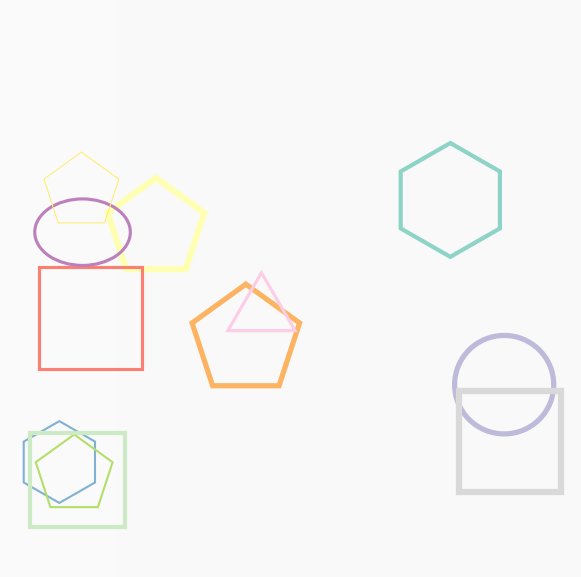[{"shape": "hexagon", "thickness": 2, "radius": 0.49, "center": [0.775, 0.653]}, {"shape": "pentagon", "thickness": 3, "radius": 0.44, "center": [0.268, 0.604]}, {"shape": "circle", "thickness": 2.5, "radius": 0.43, "center": [0.867, 0.333]}, {"shape": "square", "thickness": 1.5, "radius": 0.44, "center": [0.155, 0.448]}, {"shape": "hexagon", "thickness": 1, "radius": 0.35, "center": [0.102, 0.199]}, {"shape": "pentagon", "thickness": 2.5, "radius": 0.49, "center": [0.423, 0.41]}, {"shape": "pentagon", "thickness": 1, "radius": 0.35, "center": [0.128, 0.177]}, {"shape": "triangle", "thickness": 1.5, "radius": 0.33, "center": [0.45, 0.46]}, {"shape": "square", "thickness": 3, "radius": 0.44, "center": [0.878, 0.235]}, {"shape": "oval", "thickness": 1.5, "radius": 0.41, "center": [0.142, 0.597]}, {"shape": "square", "thickness": 2, "radius": 0.41, "center": [0.133, 0.168]}, {"shape": "pentagon", "thickness": 0.5, "radius": 0.34, "center": [0.14, 0.668]}]